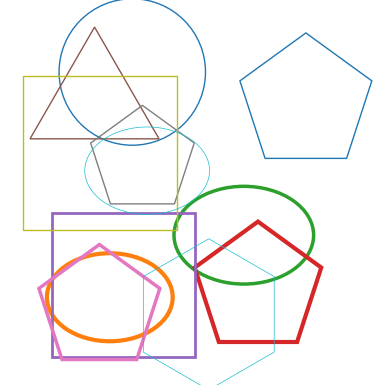[{"shape": "circle", "thickness": 1, "radius": 0.95, "center": [0.344, 0.813]}, {"shape": "pentagon", "thickness": 1, "radius": 0.9, "center": [0.794, 0.734]}, {"shape": "oval", "thickness": 3, "radius": 0.82, "center": [0.285, 0.228]}, {"shape": "oval", "thickness": 2.5, "radius": 0.91, "center": [0.633, 0.389]}, {"shape": "pentagon", "thickness": 3, "radius": 0.86, "center": [0.67, 0.252]}, {"shape": "square", "thickness": 2, "radius": 0.93, "center": [0.32, 0.26]}, {"shape": "triangle", "thickness": 1, "radius": 0.97, "center": [0.246, 0.736]}, {"shape": "pentagon", "thickness": 2.5, "radius": 0.83, "center": [0.258, 0.2]}, {"shape": "pentagon", "thickness": 1, "radius": 0.71, "center": [0.37, 0.585]}, {"shape": "square", "thickness": 1, "radius": 1.0, "center": [0.259, 0.602]}, {"shape": "oval", "thickness": 0.5, "radius": 0.81, "center": [0.382, 0.557]}, {"shape": "hexagon", "thickness": 0.5, "radius": 0.98, "center": [0.542, 0.184]}]